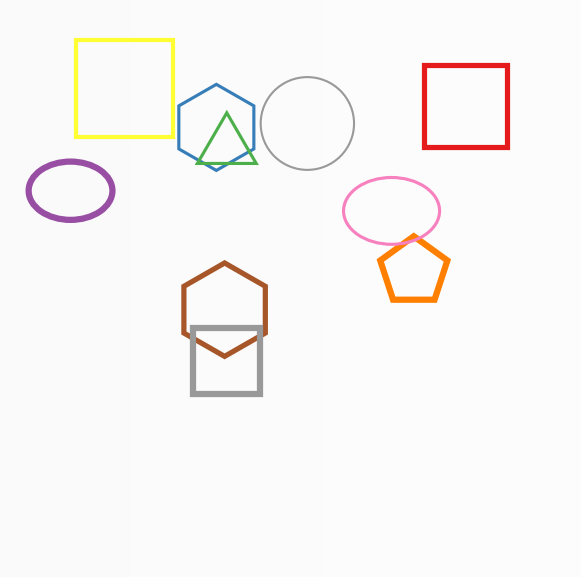[{"shape": "square", "thickness": 2.5, "radius": 0.36, "center": [0.801, 0.816]}, {"shape": "hexagon", "thickness": 1.5, "radius": 0.37, "center": [0.372, 0.779]}, {"shape": "triangle", "thickness": 1.5, "radius": 0.29, "center": [0.39, 0.745]}, {"shape": "oval", "thickness": 3, "radius": 0.36, "center": [0.121, 0.669]}, {"shape": "pentagon", "thickness": 3, "radius": 0.3, "center": [0.712, 0.529]}, {"shape": "square", "thickness": 2, "radius": 0.42, "center": [0.215, 0.846]}, {"shape": "hexagon", "thickness": 2.5, "radius": 0.4, "center": [0.386, 0.463]}, {"shape": "oval", "thickness": 1.5, "radius": 0.41, "center": [0.674, 0.634]}, {"shape": "square", "thickness": 3, "radius": 0.29, "center": [0.39, 0.374]}, {"shape": "circle", "thickness": 1, "radius": 0.4, "center": [0.529, 0.785]}]